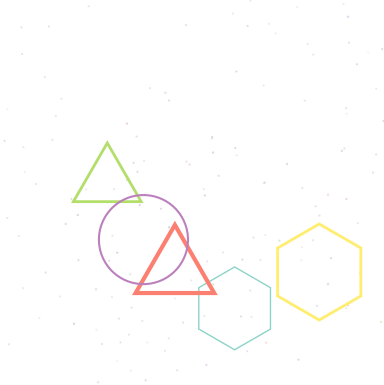[{"shape": "hexagon", "thickness": 1, "radius": 0.54, "center": [0.609, 0.199]}, {"shape": "triangle", "thickness": 3, "radius": 0.59, "center": [0.454, 0.298]}, {"shape": "triangle", "thickness": 2, "radius": 0.51, "center": [0.279, 0.527]}, {"shape": "circle", "thickness": 1.5, "radius": 0.58, "center": [0.373, 0.378]}, {"shape": "hexagon", "thickness": 2, "radius": 0.62, "center": [0.829, 0.294]}]